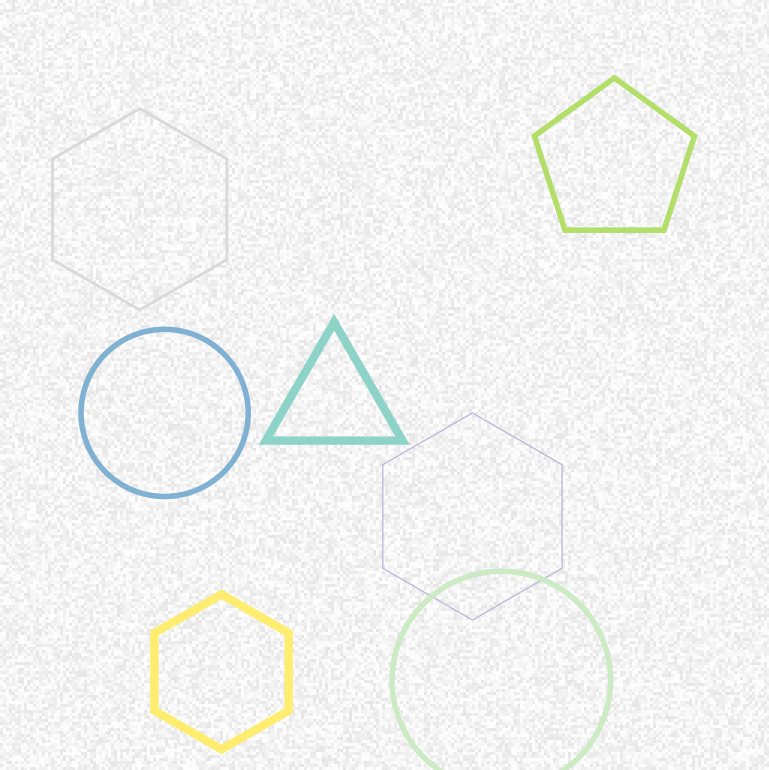[{"shape": "triangle", "thickness": 3, "radius": 0.51, "center": [0.434, 0.479]}, {"shape": "hexagon", "thickness": 0.5, "radius": 0.67, "center": [0.614, 0.329]}, {"shape": "circle", "thickness": 2, "radius": 0.54, "center": [0.214, 0.464]}, {"shape": "pentagon", "thickness": 2, "radius": 0.55, "center": [0.798, 0.79]}, {"shape": "hexagon", "thickness": 1, "radius": 0.65, "center": [0.181, 0.728]}, {"shape": "circle", "thickness": 2, "radius": 0.71, "center": [0.651, 0.116]}, {"shape": "hexagon", "thickness": 3, "radius": 0.5, "center": [0.288, 0.127]}]